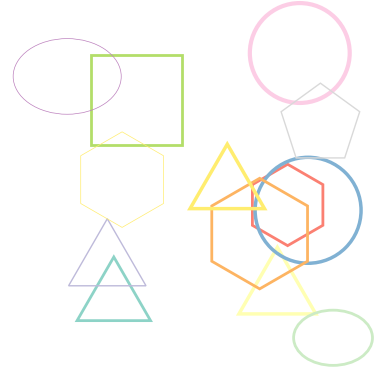[{"shape": "triangle", "thickness": 2, "radius": 0.55, "center": [0.296, 0.222]}, {"shape": "triangle", "thickness": 2.5, "radius": 0.58, "center": [0.72, 0.242]}, {"shape": "triangle", "thickness": 1, "radius": 0.58, "center": [0.279, 0.316]}, {"shape": "hexagon", "thickness": 2, "radius": 0.53, "center": [0.747, 0.468]}, {"shape": "circle", "thickness": 2.5, "radius": 0.69, "center": [0.8, 0.454]}, {"shape": "hexagon", "thickness": 2, "radius": 0.72, "center": [0.674, 0.393]}, {"shape": "square", "thickness": 2, "radius": 0.59, "center": [0.354, 0.741]}, {"shape": "circle", "thickness": 3, "radius": 0.65, "center": [0.779, 0.862]}, {"shape": "pentagon", "thickness": 1, "radius": 0.54, "center": [0.832, 0.677]}, {"shape": "oval", "thickness": 0.5, "radius": 0.7, "center": [0.175, 0.801]}, {"shape": "oval", "thickness": 2, "radius": 0.51, "center": [0.865, 0.123]}, {"shape": "hexagon", "thickness": 0.5, "radius": 0.62, "center": [0.317, 0.533]}, {"shape": "triangle", "thickness": 2.5, "radius": 0.56, "center": [0.59, 0.514]}]